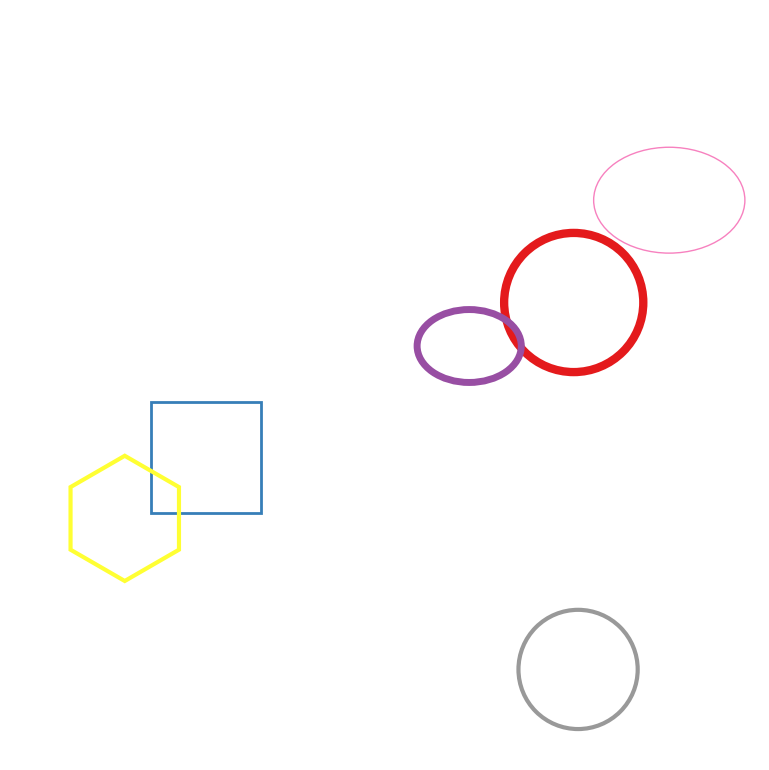[{"shape": "circle", "thickness": 3, "radius": 0.45, "center": [0.745, 0.607]}, {"shape": "square", "thickness": 1, "radius": 0.36, "center": [0.267, 0.406]}, {"shape": "oval", "thickness": 2.5, "radius": 0.34, "center": [0.609, 0.551]}, {"shape": "hexagon", "thickness": 1.5, "radius": 0.41, "center": [0.162, 0.327]}, {"shape": "oval", "thickness": 0.5, "radius": 0.49, "center": [0.869, 0.74]}, {"shape": "circle", "thickness": 1.5, "radius": 0.39, "center": [0.751, 0.131]}]